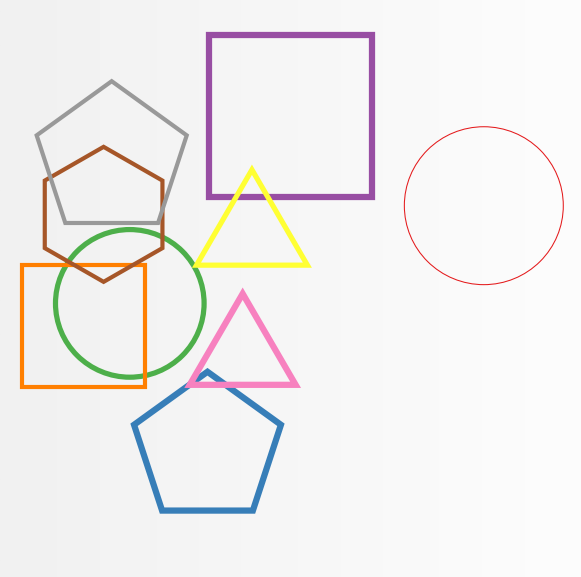[{"shape": "circle", "thickness": 0.5, "radius": 0.68, "center": [0.832, 0.643]}, {"shape": "pentagon", "thickness": 3, "radius": 0.66, "center": [0.357, 0.223]}, {"shape": "circle", "thickness": 2.5, "radius": 0.64, "center": [0.223, 0.474]}, {"shape": "square", "thickness": 3, "radius": 0.7, "center": [0.5, 0.798]}, {"shape": "square", "thickness": 2, "radius": 0.53, "center": [0.144, 0.434]}, {"shape": "triangle", "thickness": 2.5, "radius": 0.55, "center": [0.433, 0.595]}, {"shape": "hexagon", "thickness": 2, "radius": 0.58, "center": [0.178, 0.628]}, {"shape": "triangle", "thickness": 3, "radius": 0.53, "center": [0.417, 0.385]}, {"shape": "pentagon", "thickness": 2, "radius": 0.68, "center": [0.192, 0.723]}]